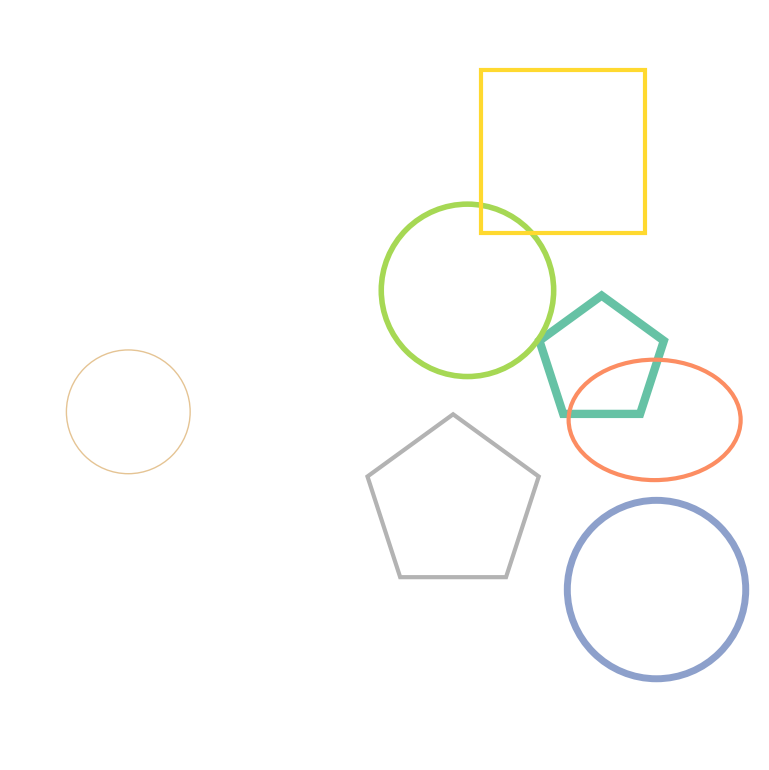[{"shape": "pentagon", "thickness": 3, "radius": 0.42, "center": [0.781, 0.531]}, {"shape": "oval", "thickness": 1.5, "radius": 0.56, "center": [0.85, 0.455]}, {"shape": "circle", "thickness": 2.5, "radius": 0.58, "center": [0.853, 0.234]}, {"shape": "circle", "thickness": 2, "radius": 0.56, "center": [0.607, 0.623]}, {"shape": "square", "thickness": 1.5, "radius": 0.53, "center": [0.731, 0.803]}, {"shape": "circle", "thickness": 0.5, "radius": 0.4, "center": [0.167, 0.465]}, {"shape": "pentagon", "thickness": 1.5, "radius": 0.58, "center": [0.588, 0.345]}]